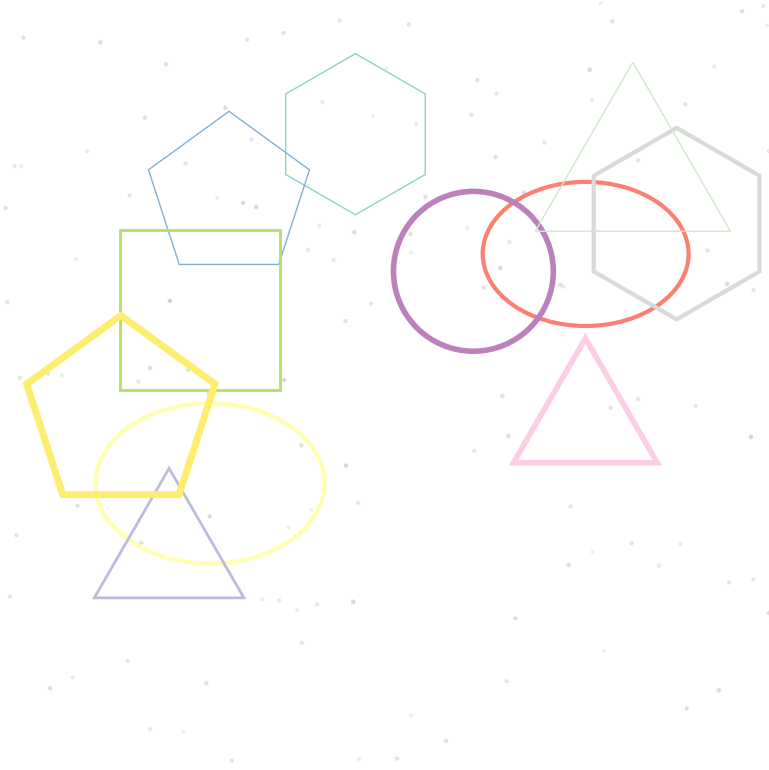[{"shape": "hexagon", "thickness": 0.5, "radius": 0.52, "center": [0.462, 0.826]}, {"shape": "oval", "thickness": 1.5, "radius": 0.74, "center": [0.273, 0.372]}, {"shape": "triangle", "thickness": 1, "radius": 0.56, "center": [0.22, 0.28]}, {"shape": "oval", "thickness": 1.5, "radius": 0.67, "center": [0.761, 0.67]}, {"shape": "pentagon", "thickness": 0.5, "radius": 0.55, "center": [0.297, 0.745]}, {"shape": "square", "thickness": 1, "radius": 0.52, "center": [0.26, 0.597]}, {"shape": "triangle", "thickness": 2, "radius": 0.54, "center": [0.76, 0.453]}, {"shape": "hexagon", "thickness": 1.5, "radius": 0.62, "center": [0.879, 0.71]}, {"shape": "circle", "thickness": 2, "radius": 0.52, "center": [0.615, 0.648]}, {"shape": "triangle", "thickness": 0.5, "radius": 0.73, "center": [0.822, 0.773]}, {"shape": "pentagon", "thickness": 2.5, "radius": 0.64, "center": [0.157, 0.462]}]